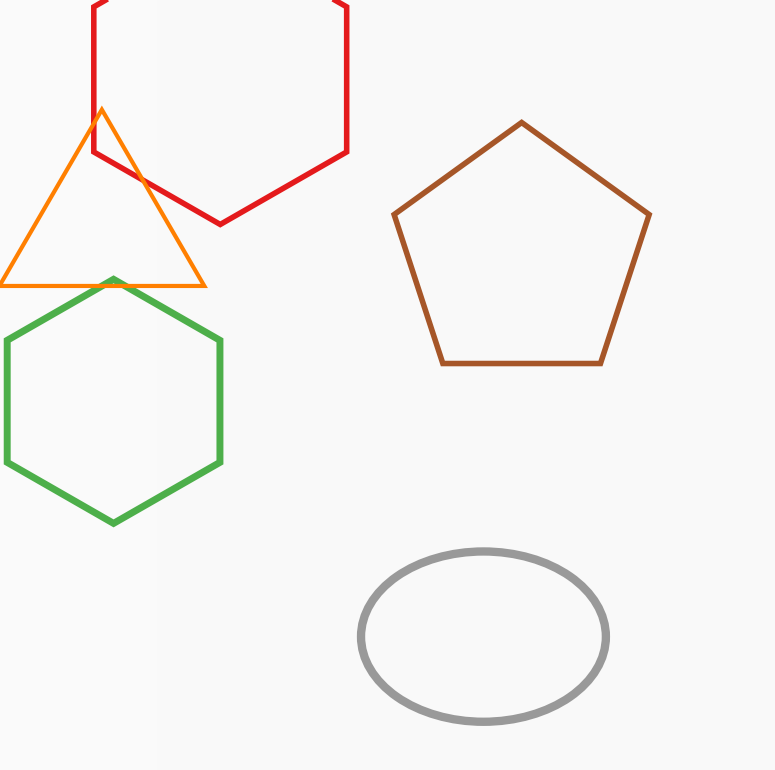[{"shape": "hexagon", "thickness": 2, "radius": 0.94, "center": [0.284, 0.897]}, {"shape": "hexagon", "thickness": 2.5, "radius": 0.79, "center": [0.147, 0.479]}, {"shape": "triangle", "thickness": 1.5, "radius": 0.76, "center": [0.131, 0.705]}, {"shape": "pentagon", "thickness": 2, "radius": 0.87, "center": [0.673, 0.668]}, {"shape": "oval", "thickness": 3, "radius": 0.79, "center": [0.624, 0.173]}]